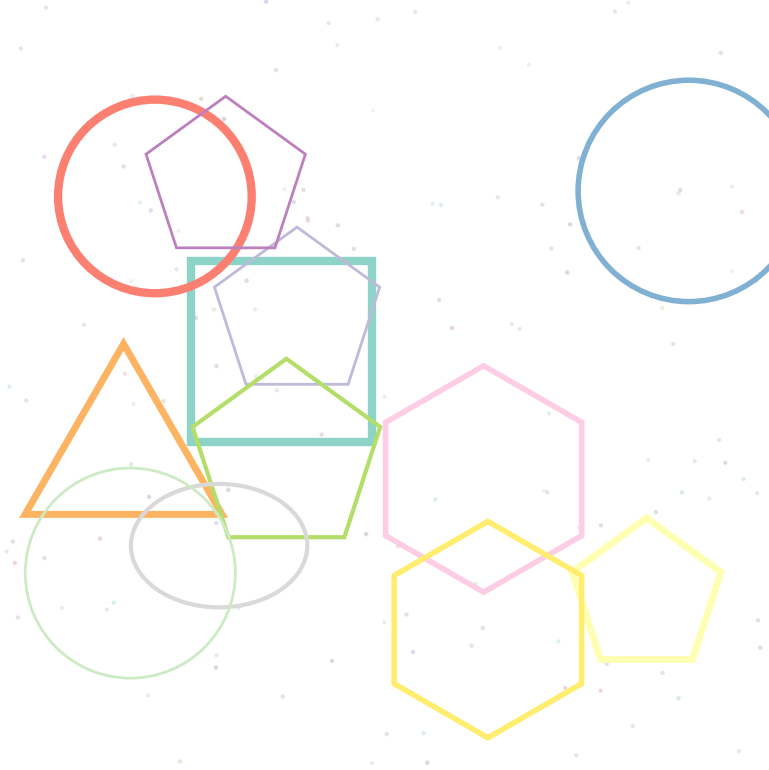[{"shape": "square", "thickness": 3, "radius": 0.59, "center": [0.366, 0.543]}, {"shape": "pentagon", "thickness": 2.5, "radius": 0.51, "center": [0.84, 0.226]}, {"shape": "pentagon", "thickness": 1, "radius": 0.56, "center": [0.386, 0.592]}, {"shape": "circle", "thickness": 3, "radius": 0.63, "center": [0.201, 0.745]}, {"shape": "circle", "thickness": 2, "radius": 0.72, "center": [0.895, 0.752]}, {"shape": "triangle", "thickness": 2.5, "radius": 0.74, "center": [0.16, 0.406]}, {"shape": "pentagon", "thickness": 1.5, "radius": 0.64, "center": [0.372, 0.406]}, {"shape": "hexagon", "thickness": 2, "radius": 0.74, "center": [0.628, 0.378]}, {"shape": "oval", "thickness": 1.5, "radius": 0.57, "center": [0.285, 0.291]}, {"shape": "pentagon", "thickness": 1, "radius": 0.54, "center": [0.293, 0.766]}, {"shape": "circle", "thickness": 1, "radius": 0.68, "center": [0.169, 0.256]}, {"shape": "hexagon", "thickness": 2, "radius": 0.7, "center": [0.634, 0.182]}]